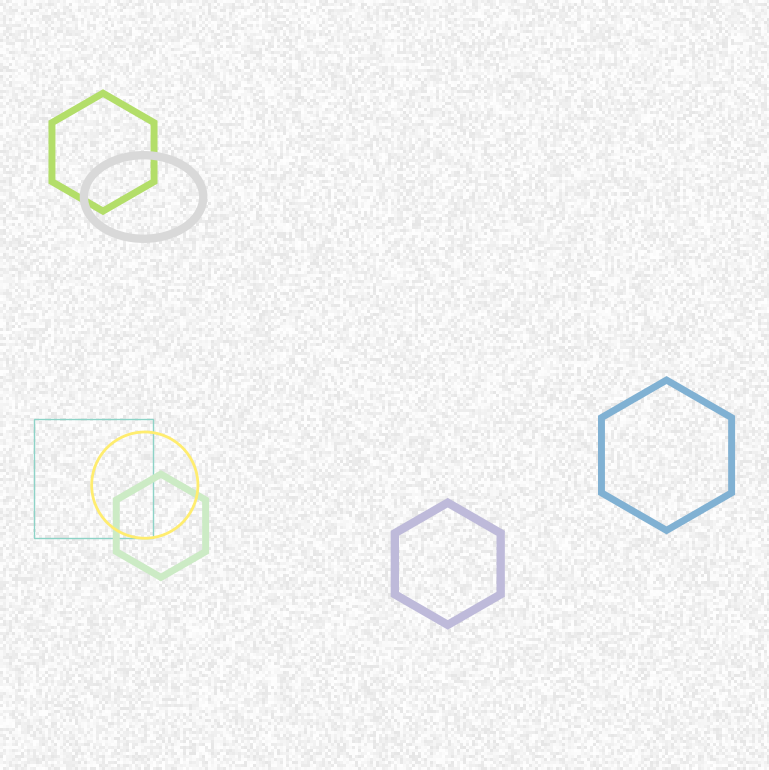[{"shape": "square", "thickness": 0.5, "radius": 0.39, "center": [0.121, 0.379]}, {"shape": "hexagon", "thickness": 3, "radius": 0.4, "center": [0.582, 0.268]}, {"shape": "hexagon", "thickness": 2.5, "radius": 0.49, "center": [0.866, 0.409]}, {"shape": "hexagon", "thickness": 2.5, "radius": 0.38, "center": [0.134, 0.802]}, {"shape": "oval", "thickness": 3, "radius": 0.39, "center": [0.186, 0.744]}, {"shape": "hexagon", "thickness": 2.5, "radius": 0.34, "center": [0.209, 0.317]}, {"shape": "circle", "thickness": 1, "radius": 0.34, "center": [0.188, 0.37]}]